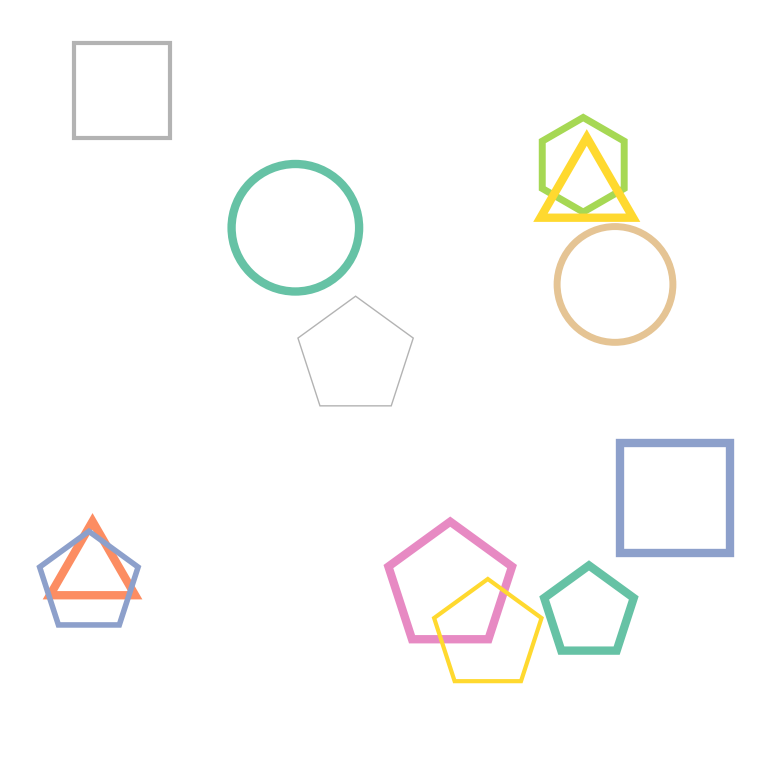[{"shape": "pentagon", "thickness": 3, "radius": 0.31, "center": [0.765, 0.205]}, {"shape": "circle", "thickness": 3, "radius": 0.41, "center": [0.384, 0.704]}, {"shape": "triangle", "thickness": 3, "radius": 0.32, "center": [0.12, 0.259]}, {"shape": "pentagon", "thickness": 2, "radius": 0.34, "center": [0.115, 0.243]}, {"shape": "square", "thickness": 3, "radius": 0.36, "center": [0.877, 0.353]}, {"shape": "pentagon", "thickness": 3, "radius": 0.42, "center": [0.585, 0.238]}, {"shape": "hexagon", "thickness": 2.5, "radius": 0.31, "center": [0.757, 0.786]}, {"shape": "pentagon", "thickness": 1.5, "radius": 0.37, "center": [0.634, 0.175]}, {"shape": "triangle", "thickness": 3, "radius": 0.35, "center": [0.762, 0.752]}, {"shape": "circle", "thickness": 2.5, "radius": 0.38, "center": [0.799, 0.631]}, {"shape": "square", "thickness": 1.5, "radius": 0.31, "center": [0.159, 0.882]}, {"shape": "pentagon", "thickness": 0.5, "radius": 0.39, "center": [0.462, 0.537]}]